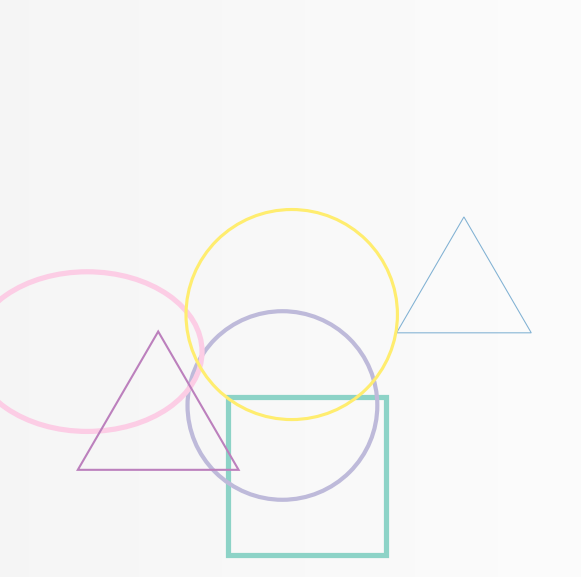[{"shape": "square", "thickness": 2.5, "radius": 0.68, "center": [0.528, 0.175]}, {"shape": "circle", "thickness": 2, "radius": 0.82, "center": [0.486, 0.297]}, {"shape": "triangle", "thickness": 0.5, "radius": 0.67, "center": [0.798, 0.49]}, {"shape": "oval", "thickness": 2.5, "radius": 0.99, "center": [0.15, 0.39]}, {"shape": "triangle", "thickness": 1, "radius": 0.8, "center": [0.272, 0.265]}, {"shape": "circle", "thickness": 1.5, "radius": 0.91, "center": [0.502, 0.454]}]